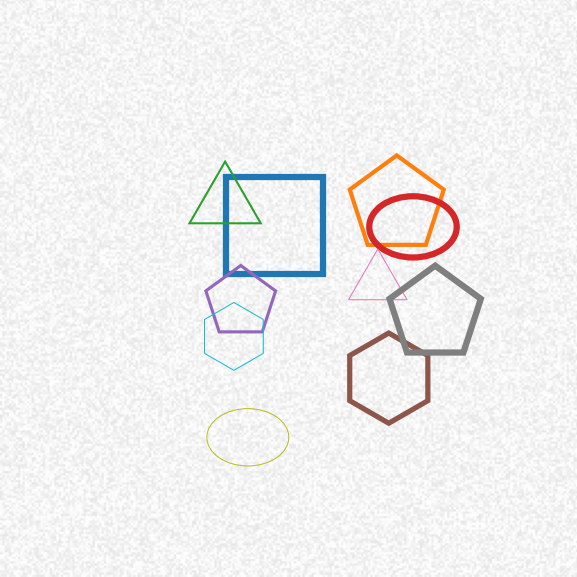[{"shape": "square", "thickness": 3, "radius": 0.42, "center": [0.476, 0.608]}, {"shape": "pentagon", "thickness": 2, "radius": 0.43, "center": [0.687, 0.644]}, {"shape": "triangle", "thickness": 1, "radius": 0.36, "center": [0.39, 0.648]}, {"shape": "oval", "thickness": 3, "radius": 0.38, "center": [0.715, 0.606]}, {"shape": "pentagon", "thickness": 1.5, "radius": 0.32, "center": [0.417, 0.476]}, {"shape": "hexagon", "thickness": 2.5, "radius": 0.39, "center": [0.673, 0.344]}, {"shape": "triangle", "thickness": 0.5, "radius": 0.29, "center": [0.654, 0.509]}, {"shape": "pentagon", "thickness": 3, "radius": 0.42, "center": [0.754, 0.456]}, {"shape": "oval", "thickness": 0.5, "radius": 0.35, "center": [0.429, 0.242]}, {"shape": "hexagon", "thickness": 0.5, "radius": 0.29, "center": [0.405, 0.417]}]